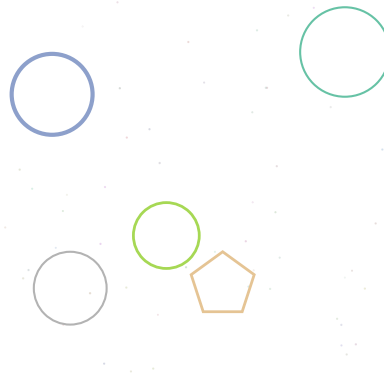[{"shape": "circle", "thickness": 1.5, "radius": 0.58, "center": [0.896, 0.865]}, {"shape": "circle", "thickness": 3, "radius": 0.53, "center": [0.135, 0.755]}, {"shape": "circle", "thickness": 2, "radius": 0.43, "center": [0.432, 0.388]}, {"shape": "pentagon", "thickness": 2, "radius": 0.43, "center": [0.578, 0.26]}, {"shape": "circle", "thickness": 1.5, "radius": 0.47, "center": [0.182, 0.251]}]